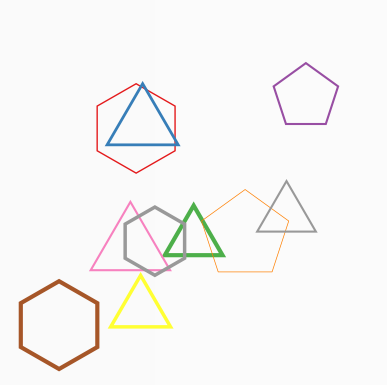[{"shape": "hexagon", "thickness": 1, "radius": 0.58, "center": [0.351, 0.666]}, {"shape": "triangle", "thickness": 2, "radius": 0.53, "center": [0.368, 0.677]}, {"shape": "triangle", "thickness": 3, "radius": 0.43, "center": [0.5, 0.38]}, {"shape": "pentagon", "thickness": 1.5, "radius": 0.44, "center": [0.789, 0.749]}, {"shape": "pentagon", "thickness": 0.5, "radius": 0.59, "center": [0.633, 0.389]}, {"shape": "triangle", "thickness": 2.5, "radius": 0.45, "center": [0.363, 0.196]}, {"shape": "hexagon", "thickness": 3, "radius": 0.57, "center": [0.152, 0.156]}, {"shape": "triangle", "thickness": 1.5, "radius": 0.59, "center": [0.337, 0.357]}, {"shape": "triangle", "thickness": 1.5, "radius": 0.44, "center": [0.739, 0.442]}, {"shape": "hexagon", "thickness": 2.5, "radius": 0.44, "center": [0.4, 0.374]}]